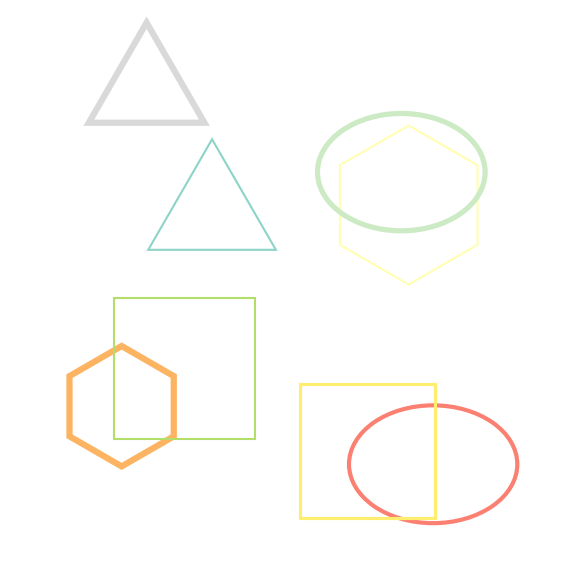[{"shape": "triangle", "thickness": 1, "radius": 0.64, "center": [0.367, 0.63]}, {"shape": "hexagon", "thickness": 1, "radius": 0.69, "center": [0.708, 0.644]}, {"shape": "oval", "thickness": 2, "radius": 0.73, "center": [0.75, 0.195]}, {"shape": "hexagon", "thickness": 3, "radius": 0.52, "center": [0.211, 0.296]}, {"shape": "square", "thickness": 1, "radius": 0.61, "center": [0.32, 0.361]}, {"shape": "triangle", "thickness": 3, "radius": 0.58, "center": [0.254, 0.844]}, {"shape": "oval", "thickness": 2.5, "radius": 0.73, "center": [0.695, 0.701]}, {"shape": "square", "thickness": 1.5, "radius": 0.58, "center": [0.636, 0.218]}]